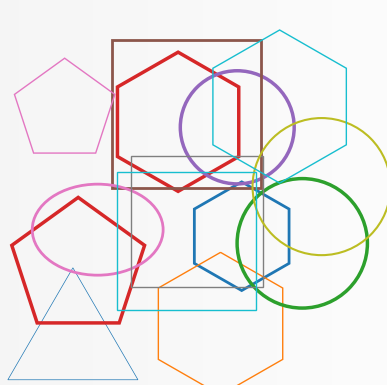[{"shape": "hexagon", "thickness": 2, "radius": 0.71, "center": [0.624, 0.386]}, {"shape": "triangle", "thickness": 0.5, "radius": 0.97, "center": [0.188, 0.111]}, {"shape": "hexagon", "thickness": 1, "radius": 0.93, "center": [0.569, 0.159]}, {"shape": "circle", "thickness": 2.5, "radius": 0.84, "center": [0.78, 0.368]}, {"shape": "hexagon", "thickness": 2.5, "radius": 0.9, "center": [0.46, 0.684]}, {"shape": "pentagon", "thickness": 2.5, "radius": 0.9, "center": [0.202, 0.307]}, {"shape": "circle", "thickness": 2.5, "radius": 0.73, "center": [0.612, 0.669]}, {"shape": "square", "thickness": 2, "radius": 0.96, "center": [0.482, 0.703]}, {"shape": "oval", "thickness": 2, "radius": 0.84, "center": [0.252, 0.403]}, {"shape": "pentagon", "thickness": 1, "radius": 0.68, "center": [0.167, 0.713]}, {"shape": "square", "thickness": 1, "radius": 0.85, "center": [0.508, 0.425]}, {"shape": "circle", "thickness": 1.5, "radius": 0.89, "center": [0.83, 0.515]}, {"shape": "hexagon", "thickness": 1, "radius": 0.99, "center": [0.722, 0.723]}, {"shape": "square", "thickness": 1, "radius": 0.9, "center": [0.482, 0.373]}]